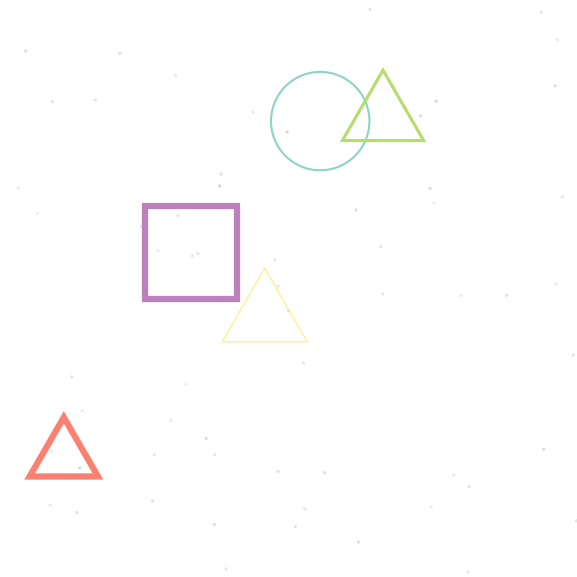[{"shape": "circle", "thickness": 1, "radius": 0.43, "center": [0.554, 0.789]}, {"shape": "triangle", "thickness": 3, "radius": 0.34, "center": [0.11, 0.208]}, {"shape": "triangle", "thickness": 1.5, "radius": 0.41, "center": [0.663, 0.796]}, {"shape": "square", "thickness": 3, "radius": 0.4, "center": [0.331, 0.562]}, {"shape": "triangle", "thickness": 0.5, "radius": 0.43, "center": [0.458, 0.45]}]